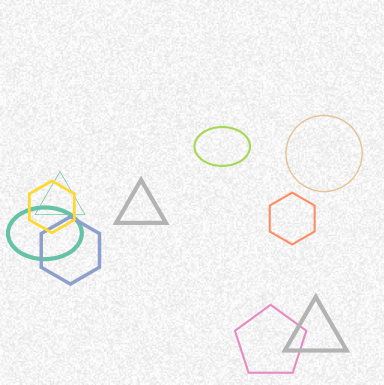[{"shape": "oval", "thickness": 3, "radius": 0.48, "center": [0.117, 0.394]}, {"shape": "triangle", "thickness": 0.5, "radius": 0.37, "center": [0.156, 0.48]}, {"shape": "hexagon", "thickness": 1.5, "radius": 0.34, "center": [0.759, 0.432]}, {"shape": "hexagon", "thickness": 2.5, "radius": 0.44, "center": [0.183, 0.35]}, {"shape": "pentagon", "thickness": 1.5, "radius": 0.49, "center": [0.703, 0.111]}, {"shape": "oval", "thickness": 1.5, "radius": 0.36, "center": [0.577, 0.62]}, {"shape": "hexagon", "thickness": 2, "radius": 0.34, "center": [0.135, 0.463]}, {"shape": "circle", "thickness": 1, "radius": 0.49, "center": [0.842, 0.601]}, {"shape": "triangle", "thickness": 3, "radius": 0.37, "center": [0.366, 0.458]}, {"shape": "triangle", "thickness": 3, "radius": 0.46, "center": [0.82, 0.136]}]